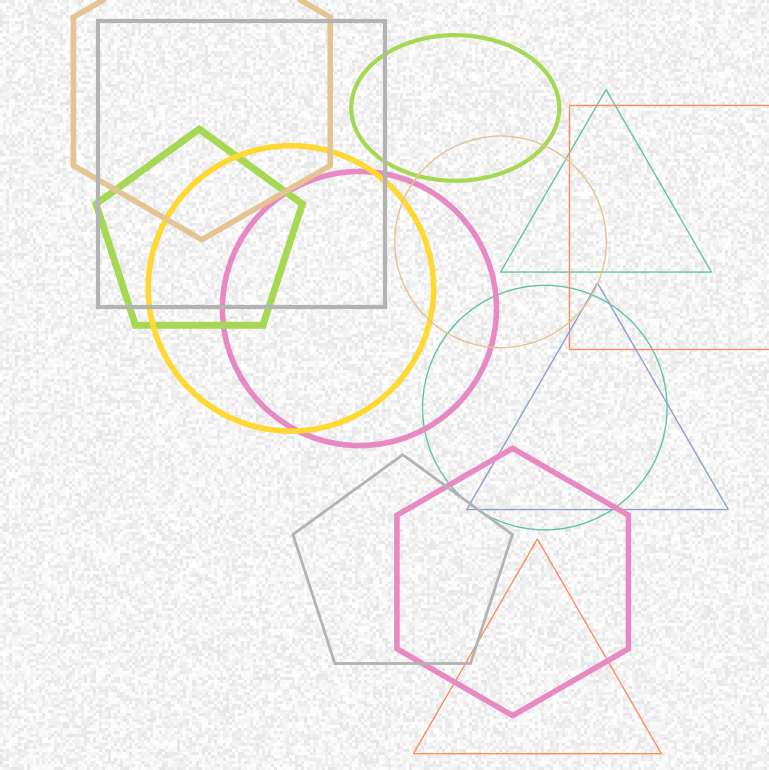[{"shape": "triangle", "thickness": 0.5, "radius": 0.79, "center": [0.787, 0.726]}, {"shape": "circle", "thickness": 0.5, "radius": 0.79, "center": [0.708, 0.471]}, {"shape": "triangle", "thickness": 0.5, "radius": 0.93, "center": [0.698, 0.114]}, {"shape": "square", "thickness": 0.5, "radius": 0.79, "center": [0.897, 0.705]}, {"shape": "triangle", "thickness": 0.5, "radius": 0.98, "center": [0.776, 0.436]}, {"shape": "hexagon", "thickness": 2, "radius": 0.87, "center": [0.666, 0.244]}, {"shape": "circle", "thickness": 2, "radius": 0.89, "center": [0.467, 0.599]}, {"shape": "oval", "thickness": 1.5, "radius": 0.68, "center": [0.591, 0.86]}, {"shape": "pentagon", "thickness": 2.5, "radius": 0.7, "center": [0.259, 0.692]}, {"shape": "circle", "thickness": 2, "radius": 0.93, "center": [0.378, 0.625]}, {"shape": "circle", "thickness": 0.5, "radius": 0.69, "center": [0.65, 0.686]}, {"shape": "hexagon", "thickness": 2, "radius": 0.96, "center": [0.262, 0.881]}, {"shape": "pentagon", "thickness": 1, "radius": 0.75, "center": [0.523, 0.26]}, {"shape": "square", "thickness": 1.5, "radius": 0.93, "center": [0.314, 0.787]}]